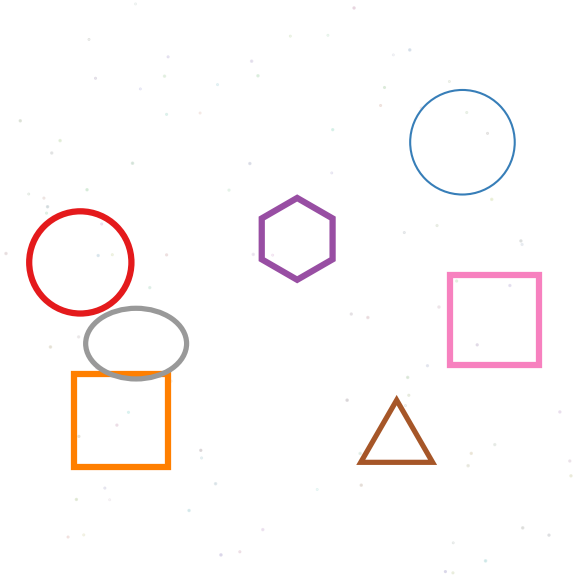[{"shape": "circle", "thickness": 3, "radius": 0.44, "center": [0.139, 0.545]}, {"shape": "circle", "thickness": 1, "radius": 0.45, "center": [0.801, 0.753]}, {"shape": "hexagon", "thickness": 3, "radius": 0.35, "center": [0.515, 0.586]}, {"shape": "square", "thickness": 3, "radius": 0.4, "center": [0.21, 0.271]}, {"shape": "triangle", "thickness": 2.5, "radius": 0.36, "center": [0.687, 0.234]}, {"shape": "square", "thickness": 3, "radius": 0.39, "center": [0.856, 0.445]}, {"shape": "oval", "thickness": 2.5, "radius": 0.44, "center": [0.236, 0.404]}]